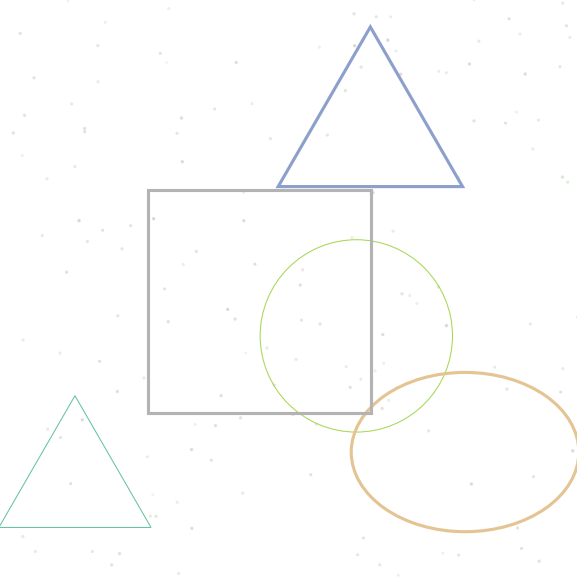[{"shape": "triangle", "thickness": 0.5, "radius": 0.76, "center": [0.13, 0.162]}, {"shape": "triangle", "thickness": 1.5, "radius": 0.92, "center": [0.641, 0.768]}, {"shape": "circle", "thickness": 0.5, "radius": 0.83, "center": [0.617, 0.417]}, {"shape": "oval", "thickness": 1.5, "radius": 0.99, "center": [0.805, 0.216]}, {"shape": "square", "thickness": 1.5, "radius": 0.96, "center": [0.449, 0.477]}]